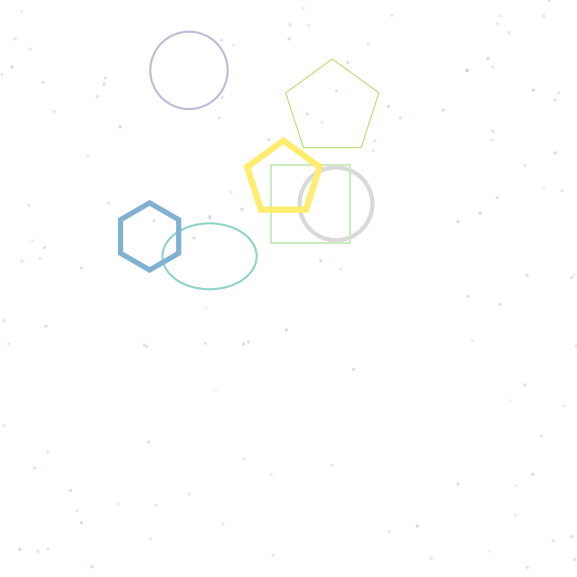[{"shape": "oval", "thickness": 1, "radius": 0.41, "center": [0.363, 0.555]}, {"shape": "circle", "thickness": 1, "radius": 0.34, "center": [0.327, 0.877]}, {"shape": "hexagon", "thickness": 2.5, "radius": 0.29, "center": [0.259, 0.59]}, {"shape": "pentagon", "thickness": 0.5, "radius": 0.42, "center": [0.575, 0.812]}, {"shape": "circle", "thickness": 2, "radius": 0.32, "center": [0.582, 0.646]}, {"shape": "square", "thickness": 1, "radius": 0.34, "center": [0.538, 0.646]}, {"shape": "pentagon", "thickness": 3, "radius": 0.33, "center": [0.491, 0.69]}]